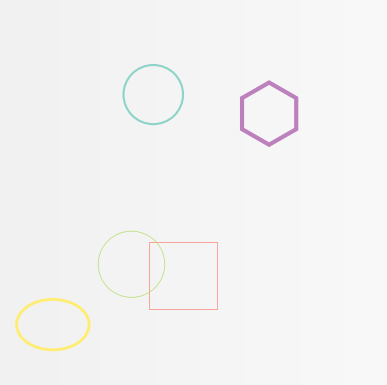[{"shape": "circle", "thickness": 1.5, "radius": 0.38, "center": [0.396, 0.754]}, {"shape": "square", "thickness": 0.5, "radius": 0.44, "center": [0.472, 0.284]}, {"shape": "circle", "thickness": 0.5, "radius": 0.43, "center": [0.339, 0.314]}, {"shape": "hexagon", "thickness": 3, "radius": 0.4, "center": [0.695, 0.705]}, {"shape": "oval", "thickness": 2, "radius": 0.47, "center": [0.136, 0.157]}]